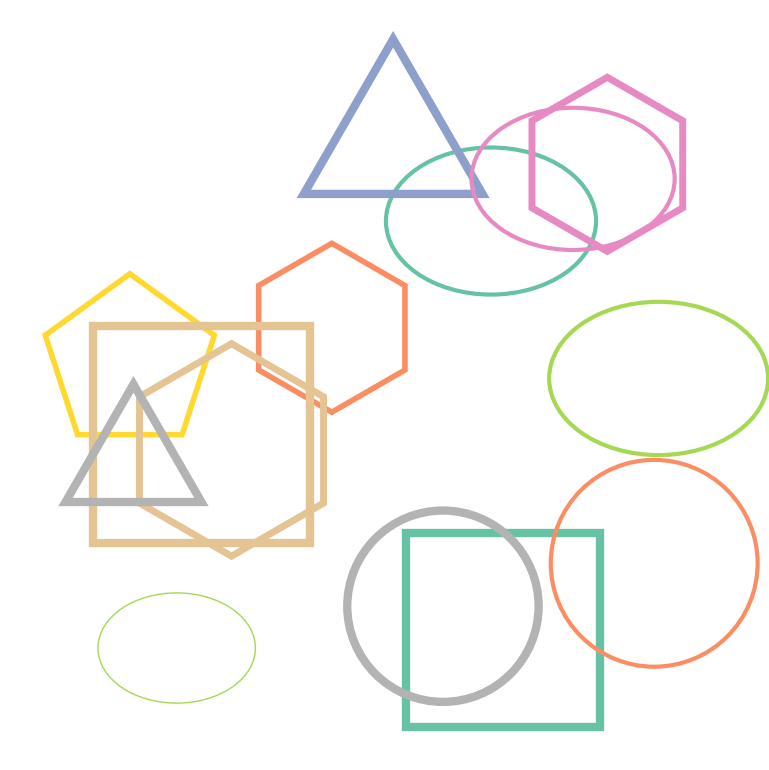[{"shape": "oval", "thickness": 1.5, "radius": 0.68, "center": [0.638, 0.713]}, {"shape": "square", "thickness": 3, "radius": 0.63, "center": [0.654, 0.182]}, {"shape": "circle", "thickness": 1.5, "radius": 0.67, "center": [0.85, 0.268]}, {"shape": "hexagon", "thickness": 2, "radius": 0.55, "center": [0.431, 0.574]}, {"shape": "triangle", "thickness": 3, "radius": 0.67, "center": [0.511, 0.815]}, {"shape": "oval", "thickness": 1.5, "radius": 0.66, "center": [0.744, 0.768]}, {"shape": "hexagon", "thickness": 2.5, "radius": 0.57, "center": [0.789, 0.787]}, {"shape": "oval", "thickness": 1.5, "radius": 0.71, "center": [0.855, 0.508]}, {"shape": "oval", "thickness": 0.5, "radius": 0.51, "center": [0.229, 0.158]}, {"shape": "pentagon", "thickness": 2, "radius": 0.58, "center": [0.169, 0.529]}, {"shape": "hexagon", "thickness": 2.5, "radius": 0.69, "center": [0.301, 0.416]}, {"shape": "square", "thickness": 3, "radius": 0.7, "center": [0.261, 0.436]}, {"shape": "triangle", "thickness": 3, "radius": 0.51, "center": [0.173, 0.399]}, {"shape": "circle", "thickness": 3, "radius": 0.62, "center": [0.575, 0.213]}]